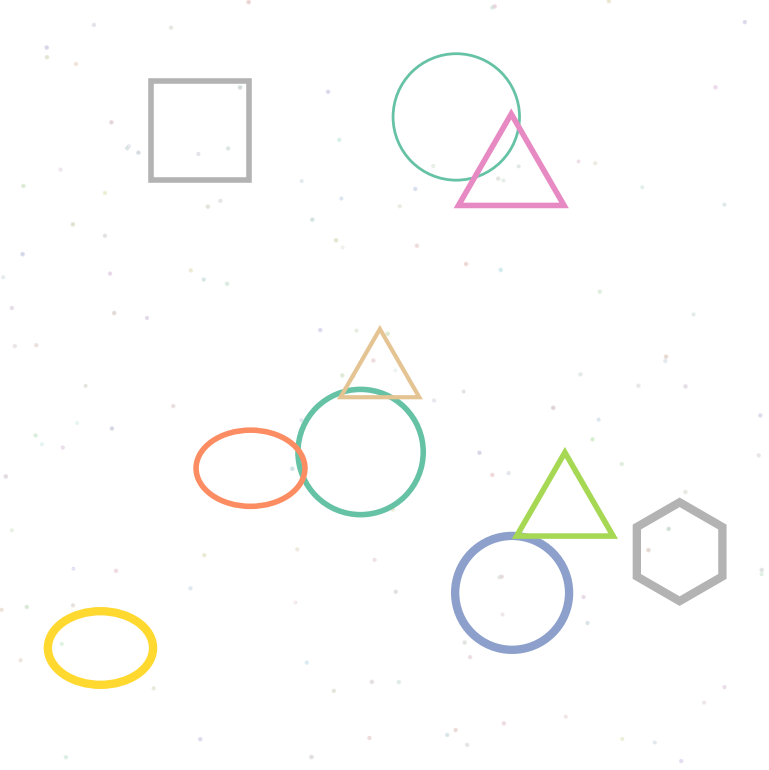[{"shape": "circle", "thickness": 1, "radius": 0.41, "center": [0.593, 0.848]}, {"shape": "circle", "thickness": 2, "radius": 0.41, "center": [0.468, 0.413]}, {"shape": "oval", "thickness": 2, "radius": 0.35, "center": [0.325, 0.392]}, {"shape": "circle", "thickness": 3, "radius": 0.37, "center": [0.665, 0.23]}, {"shape": "triangle", "thickness": 2, "radius": 0.4, "center": [0.664, 0.773]}, {"shape": "triangle", "thickness": 2, "radius": 0.36, "center": [0.734, 0.34]}, {"shape": "oval", "thickness": 3, "radius": 0.34, "center": [0.13, 0.158]}, {"shape": "triangle", "thickness": 1.5, "radius": 0.3, "center": [0.493, 0.514]}, {"shape": "hexagon", "thickness": 3, "radius": 0.32, "center": [0.883, 0.283]}, {"shape": "square", "thickness": 2, "radius": 0.32, "center": [0.26, 0.831]}]